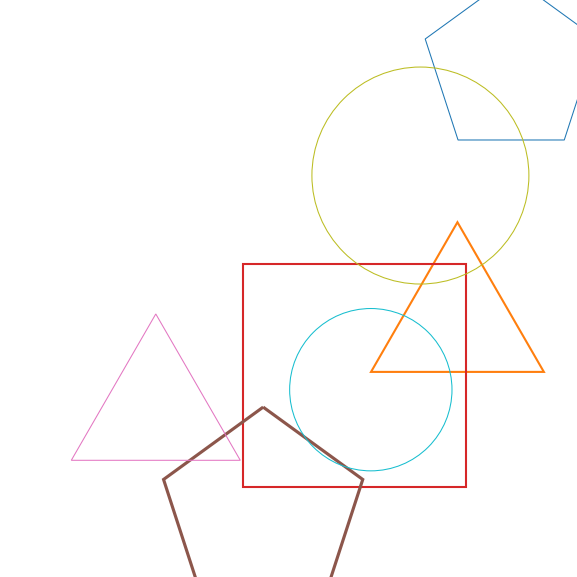[{"shape": "pentagon", "thickness": 0.5, "radius": 0.78, "center": [0.885, 0.883]}, {"shape": "triangle", "thickness": 1, "radius": 0.86, "center": [0.792, 0.442]}, {"shape": "square", "thickness": 1, "radius": 0.97, "center": [0.614, 0.349]}, {"shape": "pentagon", "thickness": 1.5, "radius": 0.91, "center": [0.456, 0.113]}, {"shape": "triangle", "thickness": 0.5, "radius": 0.84, "center": [0.27, 0.287]}, {"shape": "circle", "thickness": 0.5, "radius": 0.94, "center": [0.728, 0.695]}, {"shape": "circle", "thickness": 0.5, "radius": 0.7, "center": [0.642, 0.324]}]